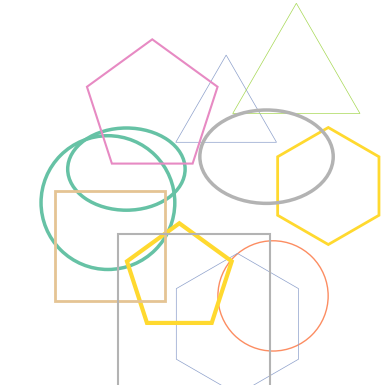[{"shape": "circle", "thickness": 2.5, "radius": 0.87, "center": [0.28, 0.474]}, {"shape": "oval", "thickness": 2.5, "radius": 0.76, "center": [0.328, 0.561]}, {"shape": "circle", "thickness": 1, "radius": 0.72, "center": [0.709, 0.231]}, {"shape": "hexagon", "thickness": 0.5, "radius": 0.92, "center": [0.617, 0.159]}, {"shape": "triangle", "thickness": 0.5, "radius": 0.76, "center": [0.587, 0.706]}, {"shape": "pentagon", "thickness": 1.5, "radius": 0.89, "center": [0.395, 0.719]}, {"shape": "triangle", "thickness": 0.5, "radius": 0.95, "center": [0.77, 0.801]}, {"shape": "pentagon", "thickness": 3, "radius": 0.72, "center": [0.466, 0.277]}, {"shape": "hexagon", "thickness": 2, "radius": 0.76, "center": [0.853, 0.517]}, {"shape": "square", "thickness": 2, "radius": 0.71, "center": [0.285, 0.361]}, {"shape": "oval", "thickness": 2.5, "radius": 0.87, "center": [0.692, 0.593]}, {"shape": "square", "thickness": 1.5, "radius": 0.99, "center": [0.504, 0.194]}]